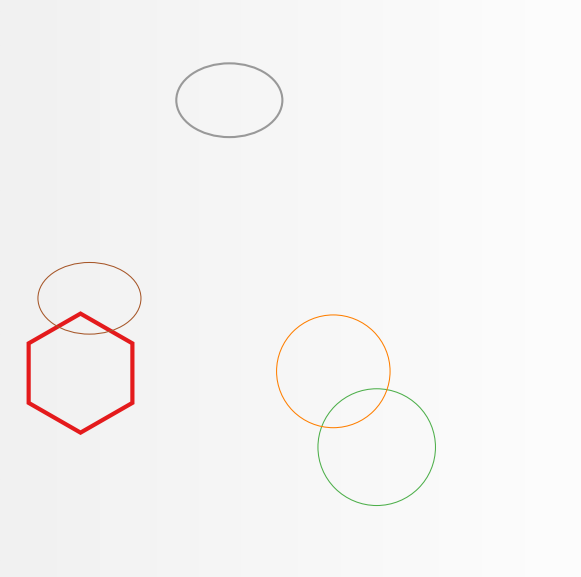[{"shape": "hexagon", "thickness": 2, "radius": 0.52, "center": [0.139, 0.353]}, {"shape": "circle", "thickness": 0.5, "radius": 0.51, "center": [0.648, 0.225]}, {"shape": "circle", "thickness": 0.5, "radius": 0.49, "center": [0.573, 0.356]}, {"shape": "oval", "thickness": 0.5, "radius": 0.44, "center": [0.154, 0.483]}, {"shape": "oval", "thickness": 1, "radius": 0.46, "center": [0.395, 0.826]}]